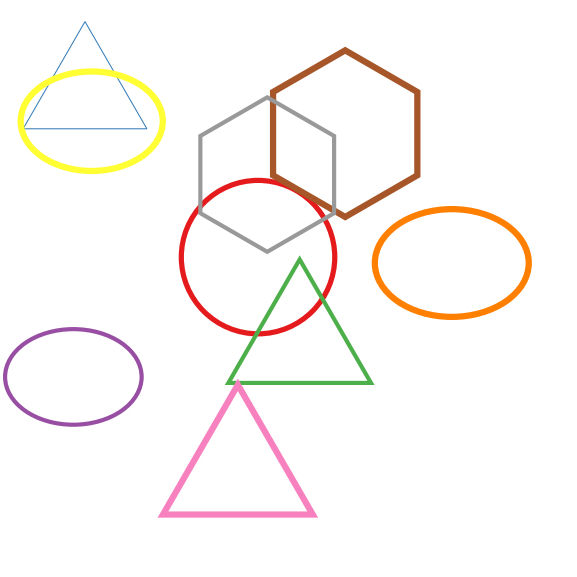[{"shape": "circle", "thickness": 2.5, "radius": 0.66, "center": [0.447, 0.554]}, {"shape": "triangle", "thickness": 0.5, "radius": 0.62, "center": [0.147, 0.838]}, {"shape": "triangle", "thickness": 2, "radius": 0.71, "center": [0.519, 0.407]}, {"shape": "oval", "thickness": 2, "radius": 0.59, "center": [0.127, 0.346]}, {"shape": "oval", "thickness": 3, "radius": 0.67, "center": [0.782, 0.544]}, {"shape": "oval", "thickness": 3, "radius": 0.62, "center": [0.159, 0.789]}, {"shape": "hexagon", "thickness": 3, "radius": 0.72, "center": [0.598, 0.768]}, {"shape": "triangle", "thickness": 3, "radius": 0.75, "center": [0.412, 0.183]}, {"shape": "hexagon", "thickness": 2, "radius": 0.67, "center": [0.463, 0.697]}]